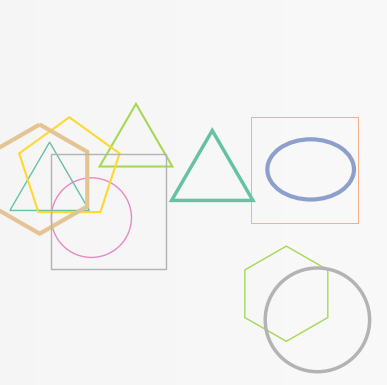[{"shape": "triangle", "thickness": 2.5, "radius": 0.61, "center": [0.548, 0.54]}, {"shape": "triangle", "thickness": 1, "radius": 0.59, "center": [0.128, 0.513]}, {"shape": "square", "thickness": 0.5, "radius": 0.69, "center": [0.785, 0.559]}, {"shape": "oval", "thickness": 3, "radius": 0.56, "center": [0.802, 0.56]}, {"shape": "circle", "thickness": 1, "radius": 0.52, "center": [0.236, 0.435]}, {"shape": "hexagon", "thickness": 1, "radius": 0.62, "center": [0.739, 0.237]}, {"shape": "triangle", "thickness": 1.5, "radius": 0.54, "center": [0.351, 0.622]}, {"shape": "pentagon", "thickness": 1.5, "radius": 0.68, "center": [0.179, 0.559]}, {"shape": "hexagon", "thickness": 3, "radius": 0.71, "center": [0.102, 0.535]}, {"shape": "square", "thickness": 1, "radius": 0.75, "center": [0.28, 0.45]}, {"shape": "circle", "thickness": 2.5, "radius": 0.67, "center": [0.819, 0.169]}]